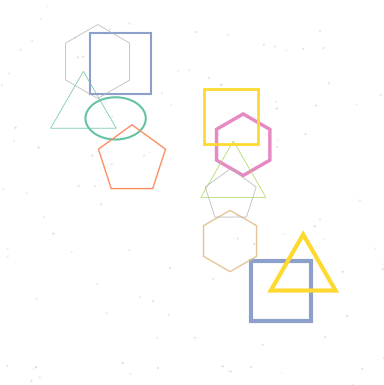[{"shape": "triangle", "thickness": 0.5, "radius": 0.49, "center": [0.217, 0.716]}, {"shape": "oval", "thickness": 1.5, "radius": 0.39, "center": [0.3, 0.692]}, {"shape": "pentagon", "thickness": 1, "radius": 0.46, "center": [0.343, 0.584]}, {"shape": "square", "thickness": 3, "radius": 0.39, "center": [0.73, 0.244]}, {"shape": "square", "thickness": 1.5, "radius": 0.4, "center": [0.313, 0.835]}, {"shape": "hexagon", "thickness": 2.5, "radius": 0.4, "center": [0.632, 0.624]}, {"shape": "triangle", "thickness": 0.5, "radius": 0.49, "center": [0.606, 0.536]}, {"shape": "square", "thickness": 2, "radius": 0.35, "center": [0.599, 0.697]}, {"shape": "triangle", "thickness": 3, "radius": 0.49, "center": [0.787, 0.294]}, {"shape": "hexagon", "thickness": 1, "radius": 0.4, "center": [0.597, 0.374]}, {"shape": "hexagon", "thickness": 0.5, "radius": 0.48, "center": [0.254, 0.84]}, {"shape": "pentagon", "thickness": 0.5, "radius": 0.35, "center": [0.599, 0.493]}]